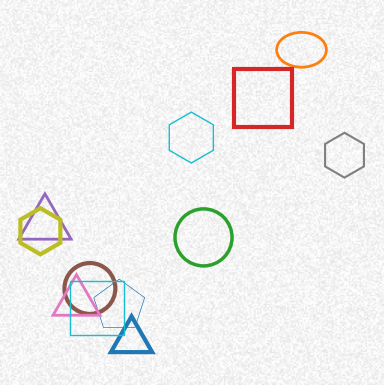[{"shape": "pentagon", "thickness": 0.5, "radius": 0.35, "center": [0.31, 0.205]}, {"shape": "triangle", "thickness": 3, "radius": 0.31, "center": [0.342, 0.116]}, {"shape": "oval", "thickness": 2, "radius": 0.32, "center": [0.783, 0.871]}, {"shape": "circle", "thickness": 2.5, "radius": 0.37, "center": [0.529, 0.383]}, {"shape": "square", "thickness": 3, "radius": 0.38, "center": [0.684, 0.746]}, {"shape": "triangle", "thickness": 2, "radius": 0.39, "center": [0.117, 0.418]}, {"shape": "circle", "thickness": 3, "radius": 0.33, "center": [0.233, 0.251]}, {"shape": "triangle", "thickness": 2, "radius": 0.35, "center": [0.199, 0.216]}, {"shape": "hexagon", "thickness": 1.5, "radius": 0.29, "center": [0.895, 0.597]}, {"shape": "hexagon", "thickness": 3, "radius": 0.3, "center": [0.105, 0.399]}, {"shape": "hexagon", "thickness": 1, "radius": 0.33, "center": [0.497, 0.643]}, {"shape": "square", "thickness": 1, "radius": 0.35, "center": [0.252, 0.2]}]